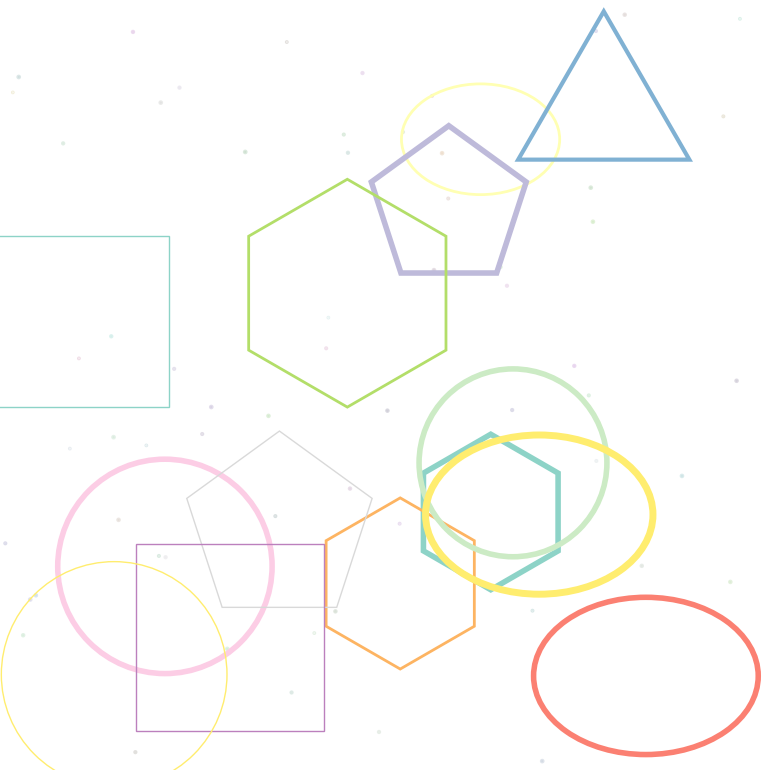[{"shape": "square", "thickness": 0.5, "radius": 0.55, "center": [0.108, 0.583]}, {"shape": "hexagon", "thickness": 2, "radius": 0.5, "center": [0.637, 0.335]}, {"shape": "oval", "thickness": 1, "radius": 0.51, "center": [0.624, 0.819]}, {"shape": "pentagon", "thickness": 2, "radius": 0.53, "center": [0.583, 0.731]}, {"shape": "oval", "thickness": 2, "radius": 0.73, "center": [0.839, 0.122]}, {"shape": "triangle", "thickness": 1.5, "radius": 0.64, "center": [0.784, 0.857]}, {"shape": "hexagon", "thickness": 1, "radius": 0.56, "center": [0.52, 0.242]}, {"shape": "hexagon", "thickness": 1, "radius": 0.74, "center": [0.451, 0.619]}, {"shape": "circle", "thickness": 2, "radius": 0.7, "center": [0.214, 0.264]}, {"shape": "pentagon", "thickness": 0.5, "radius": 0.63, "center": [0.363, 0.314]}, {"shape": "square", "thickness": 0.5, "radius": 0.61, "center": [0.299, 0.172]}, {"shape": "circle", "thickness": 2, "radius": 0.61, "center": [0.666, 0.399]}, {"shape": "oval", "thickness": 2.5, "radius": 0.74, "center": [0.7, 0.332]}, {"shape": "circle", "thickness": 0.5, "radius": 0.73, "center": [0.148, 0.124]}]